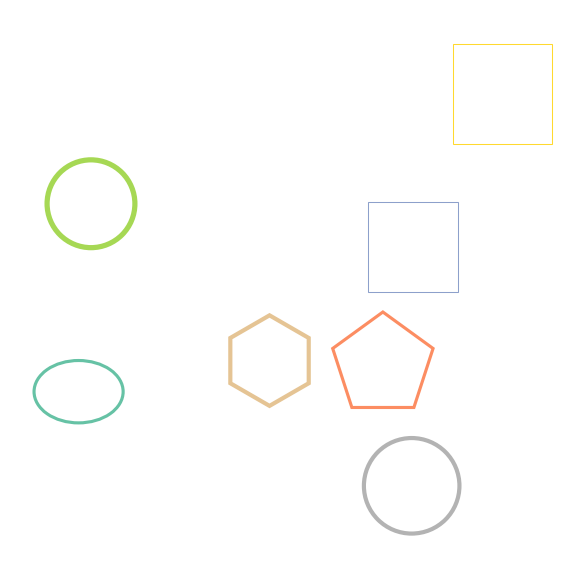[{"shape": "oval", "thickness": 1.5, "radius": 0.39, "center": [0.136, 0.321]}, {"shape": "pentagon", "thickness": 1.5, "radius": 0.46, "center": [0.663, 0.367]}, {"shape": "square", "thickness": 0.5, "radius": 0.39, "center": [0.716, 0.571]}, {"shape": "circle", "thickness": 2.5, "radius": 0.38, "center": [0.158, 0.646]}, {"shape": "square", "thickness": 0.5, "radius": 0.43, "center": [0.87, 0.837]}, {"shape": "hexagon", "thickness": 2, "radius": 0.39, "center": [0.467, 0.375]}, {"shape": "circle", "thickness": 2, "radius": 0.41, "center": [0.713, 0.158]}]